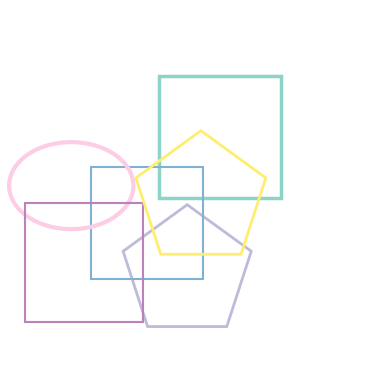[{"shape": "square", "thickness": 2.5, "radius": 0.79, "center": [0.572, 0.643]}, {"shape": "pentagon", "thickness": 2, "radius": 0.87, "center": [0.486, 0.293]}, {"shape": "square", "thickness": 1.5, "radius": 0.73, "center": [0.383, 0.42]}, {"shape": "oval", "thickness": 3, "radius": 0.81, "center": [0.185, 0.518]}, {"shape": "square", "thickness": 1.5, "radius": 0.77, "center": [0.218, 0.318]}, {"shape": "pentagon", "thickness": 2, "radius": 0.89, "center": [0.522, 0.483]}]